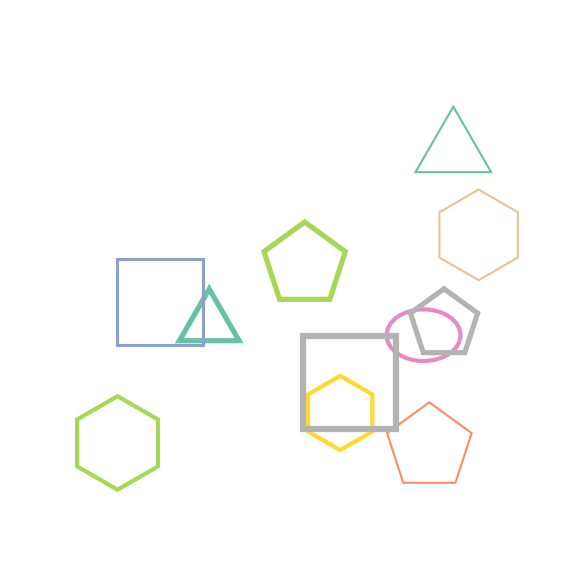[{"shape": "triangle", "thickness": 1, "radius": 0.38, "center": [0.785, 0.739]}, {"shape": "triangle", "thickness": 2.5, "radius": 0.3, "center": [0.362, 0.439]}, {"shape": "pentagon", "thickness": 1, "radius": 0.38, "center": [0.743, 0.225]}, {"shape": "square", "thickness": 1.5, "radius": 0.38, "center": [0.277, 0.476]}, {"shape": "oval", "thickness": 2, "radius": 0.32, "center": [0.733, 0.419]}, {"shape": "hexagon", "thickness": 2, "radius": 0.4, "center": [0.204, 0.232]}, {"shape": "pentagon", "thickness": 2.5, "radius": 0.37, "center": [0.528, 0.541]}, {"shape": "hexagon", "thickness": 2, "radius": 0.32, "center": [0.589, 0.284]}, {"shape": "hexagon", "thickness": 1, "radius": 0.39, "center": [0.829, 0.592]}, {"shape": "pentagon", "thickness": 2.5, "radius": 0.31, "center": [0.769, 0.438]}, {"shape": "square", "thickness": 3, "radius": 0.4, "center": [0.605, 0.337]}]